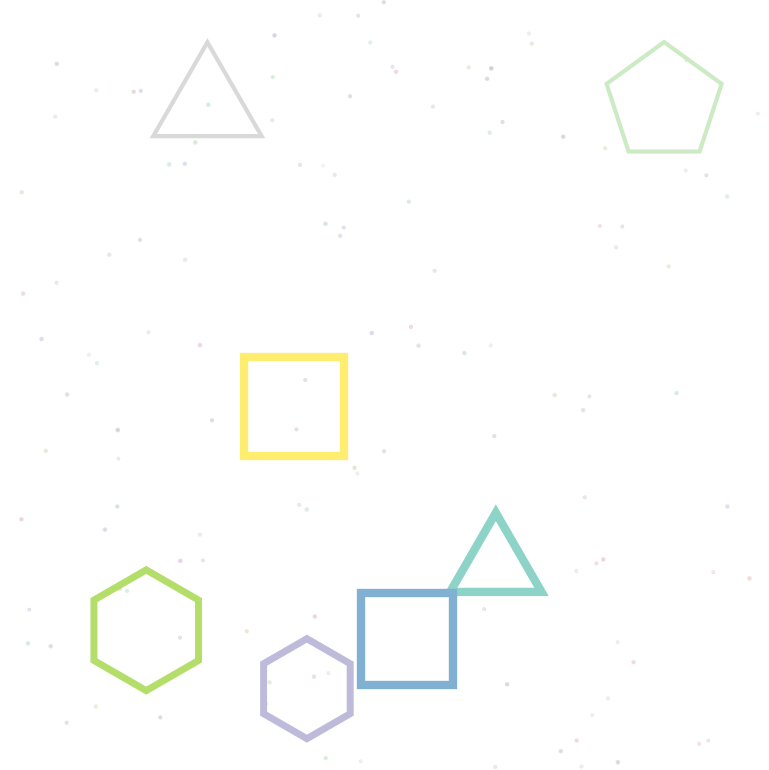[{"shape": "triangle", "thickness": 3, "radius": 0.34, "center": [0.644, 0.266]}, {"shape": "hexagon", "thickness": 2.5, "radius": 0.32, "center": [0.399, 0.106]}, {"shape": "square", "thickness": 3, "radius": 0.3, "center": [0.528, 0.17]}, {"shape": "hexagon", "thickness": 2.5, "radius": 0.39, "center": [0.19, 0.181]}, {"shape": "triangle", "thickness": 1.5, "radius": 0.41, "center": [0.269, 0.864]}, {"shape": "pentagon", "thickness": 1.5, "radius": 0.39, "center": [0.862, 0.867]}, {"shape": "square", "thickness": 3, "radius": 0.32, "center": [0.382, 0.472]}]